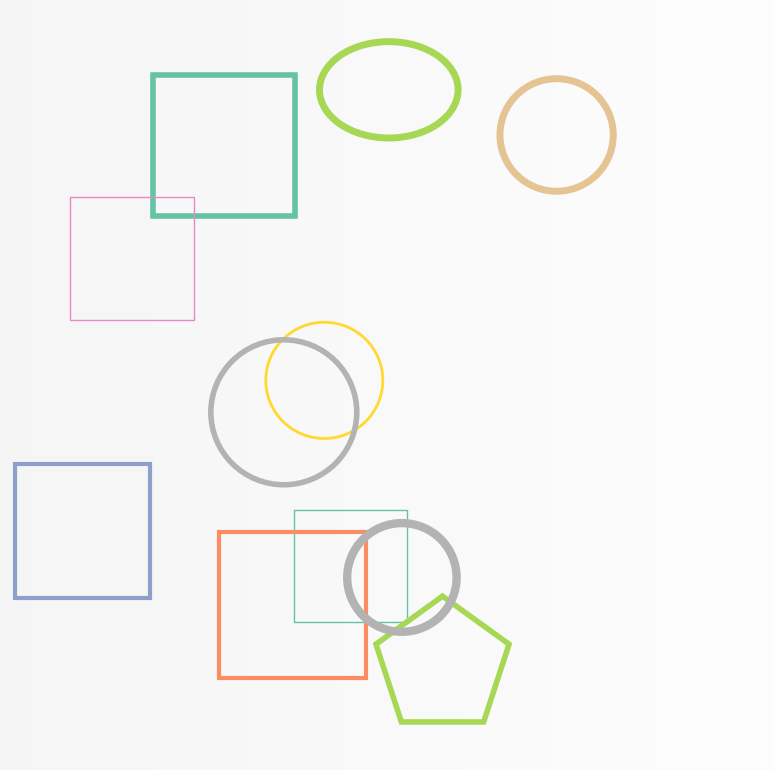[{"shape": "square", "thickness": 0.5, "radius": 0.36, "center": [0.452, 0.265]}, {"shape": "square", "thickness": 2, "radius": 0.46, "center": [0.289, 0.811]}, {"shape": "square", "thickness": 1.5, "radius": 0.47, "center": [0.377, 0.215]}, {"shape": "square", "thickness": 1.5, "radius": 0.44, "center": [0.107, 0.31]}, {"shape": "square", "thickness": 0.5, "radius": 0.4, "center": [0.17, 0.664]}, {"shape": "pentagon", "thickness": 2, "radius": 0.45, "center": [0.571, 0.135]}, {"shape": "oval", "thickness": 2.5, "radius": 0.45, "center": [0.502, 0.883]}, {"shape": "circle", "thickness": 1, "radius": 0.38, "center": [0.418, 0.506]}, {"shape": "circle", "thickness": 2.5, "radius": 0.37, "center": [0.718, 0.825]}, {"shape": "circle", "thickness": 2, "radius": 0.47, "center": [0.366, 0.465]}, {"shape": "circle", "thickness": 3, "radius": 0.35, "center": [0.519, 0.25]}]